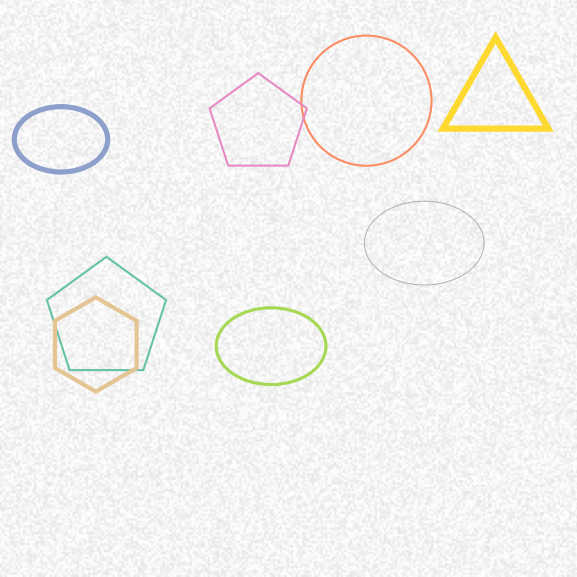[{"shape": "pentagon", "thickness": 1, "radius": 0.54, "center": [0.184, 0.446]}, {"shape": "circle", "thickness": 1, "radius": 0.56, "center": [0.635, 0.825]}, {"shape": "oval", "thickness": 2.5, "radius": 0.4, "center": [0.106, 0.758]}, {"shape": "pentagon", "thickness": 1, "radius": 0.44, "center": [0.447, 0.784]}, {"shape": "oval", "thickness": 1.5, "radius": 0.48, "center": [0.469, 0.4]}, {"shape": "triangle", "thickness": 3, "radius": 0.53, "center": [0.858, 0.829]}, {"shape": "hexagon", "thickness": 2, "radius": 0.41, "center": [0.166, 0.403]}, {"shape": "oval", "thickness": 0.5, "radius": 0.52, "center": [0.735, 0.578]}]